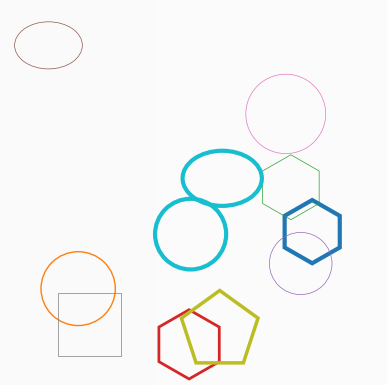[{"shape": "hexagon", "thickness": 3, "radius": 0.41, "center": [0.806, 0.398]}, {"shape": "circle", "thickness": 1, "radius": 0.48, "center": [0.202, 0.25]}, {"shape": "hexagon", "thickness": 0.5, "radius": 0.42, "center": [0.751, 0.514]}, {"shape": "hexagon", "thickness": 2, "radius": 0.45, "center": [0.488, 0.106]}, {"shape": "circle", "thickness": 0.5, "radius": 0.4, "center": [0.776, 0.316]}, {"shape": "oval", "thickness": 0.5, "radius": 0.44, "center": [0.125, 0.882]}, {"shape": "circle", "thickness": 0.5, "radius": 0.52, "center": [0.737, 0.704]}, {"shape": "square", "thickness": 0.5, "radius": 0.41, "center": [0.231, 0.157]}, {"shape": "pentagon", "thickness": 2.5, "radius": 0.52, "center": [0.567, 0.142]}, {"shape": "oval", "thickness": 3, "radius": 0.51, "center": [0.573, 0.537]}, {"shape": "circle", "thickness": 3, "radius": 0.46, "center": [0.492, 0.392]}]